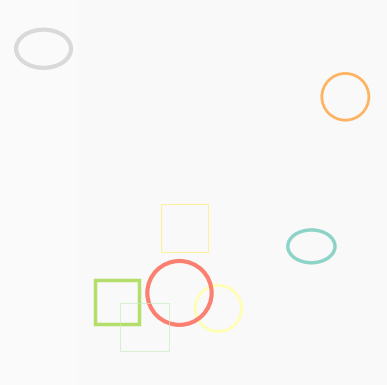[{"shape": "oval", "thickness": 2.5, "radius": 0.3, "center": [0.804, 0.36]}, {"shape": "circle", "thickness": 2, "radius": 0.3, "center": [0.563, 0.199]}, {"shape": "circle", "thickness": 3, "radius": 0.41, "center": [0.463, 0.239]}, {"shape": "circle", "thickness": 2, "radius": 0.3, "center": [0.891, 0.749]}, {"shape": "square", "thickness": 2.5, "radius": 0.29, "center": [0.302, 0.217]}, {"shape": "oval", "thickness": 3, "radius": 0.35, "center": [0.112, 0.873]}, {"shape": "square", "thickness": 0.5, "radius": 0.31, "center": [0.373, 0.15]}, {"shape": "square", "thickness": 0.5, "radius": 0.31, "center": [0.476, 0.408]}]